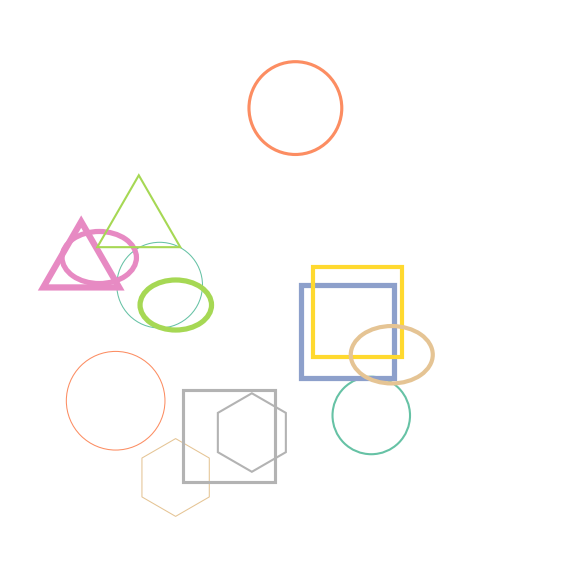[{"shape": "circle", "thickness": 1, "radius": 0.34, "center": [0.643, 0.28]}, {"shape": "circle", "thickness": 0.5, "radius": 0.37, "center": [0.276, 0.505]}, {"shape": "circle", "thickness": 1.5, "radius": 0.4, "center": [0.511, 0.812]}, {"shape": "circle", "thickness": 0.5, "radius": 0.43, "center": [0.2, 0.305]}, {"shape": "square", "thickness": 2.5, "radius": 0.4, "center": [0.602, 0.425]}, {"shape": "oval", "thickness": 2.5, "radius": 0.32, "center": [0.172, 0.553]}, {"shape": "triangle", "thickness": 3, "radius": 0.38, "center": [0.141, 0.539]}, {"shape": "oval", "thickness": 2.5, "radius": 0.31, "center": [0.304, 0.471]}, {"shape": "triangle", "thickness": 1, "radius": 0.41, "center": [0.24, 0.613]}, {"shape": "square", "thickness": 2, "radius": 0.39, "center": [0.618, 0.459]}, {"shape": "hexagon", "thickness": 0.5, "radius": 0.34, "center": [0.304, 0.172]}, {"shape": "oval", "thickness": 2, "radius": 0.36, "center": [0.678, 0.385]}, {"shape": "square", "thickness": 1.5, "radius": 0.4, "center": [0.397, 0.244]}, {"shape": "hexagon", "thickness": 1, "radius": 0.34, "center": [0.436, 0.25]}]